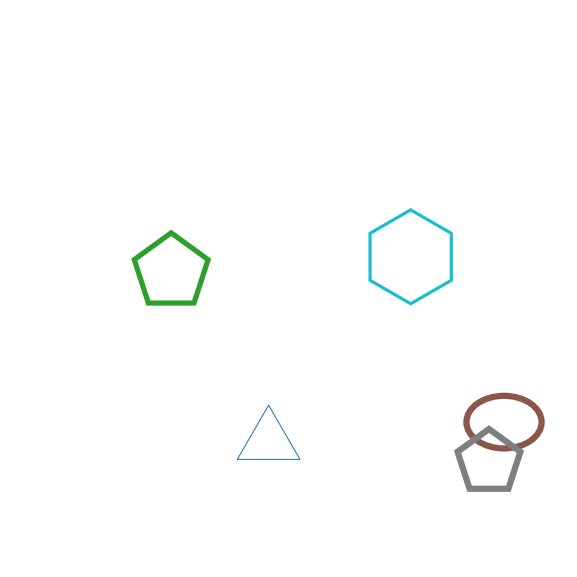[{"shape": "triangle", "thickness": 0.5, "radius": 0.31, "center": [0.465, 0.235]}, {"shape": "pentagon", "thickness": 2.5, "radius": 0.34, "center": [0.296, 0.529]}, {"shape": "oval", "thickness": 3, "radius": 0.33, "center": [0.873, 0.268]}, {"shape": "pentagon", "thickness": 3, "radius": 0.29, "center": [0.847, 0.199]}, {"shape": "hexagon", "thickness": 1.5, "radius": 0.41, "center": [0.711, 0.554]}]